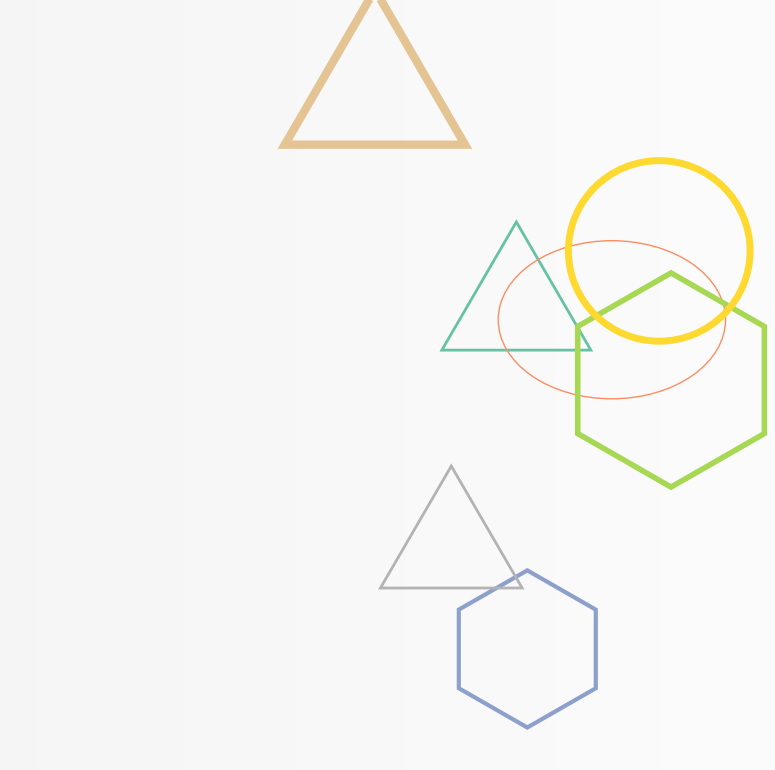[{"shape": "triangle", "thickness": 1, "radius": 0.55, "center": [0.666, 0.601]}, {"shape": "oval", "thickness": 0.5, "radius": 0.73, "center": [0.79, 0.585]}, {"shape": "hexagon", "thickness": 1.5, "radius": 0.51, "center": [0.68, 0.157]}, {"shape": "hexagon", "thickness": 2, "radius": 0.7, "center": [0.866, 0.506]}, {"shape": "circle", "thickness": 2.5, "radius": 0.59, "center": [0.851, 0.674]}, {"shape": "triangle", "thickness": 3, "radius": 0.67, "center": [0.484, 0.879]}, {"shape": "triangle", "thickness": 1, "radius": 0.53, "center": [0.582, 0.289]}]